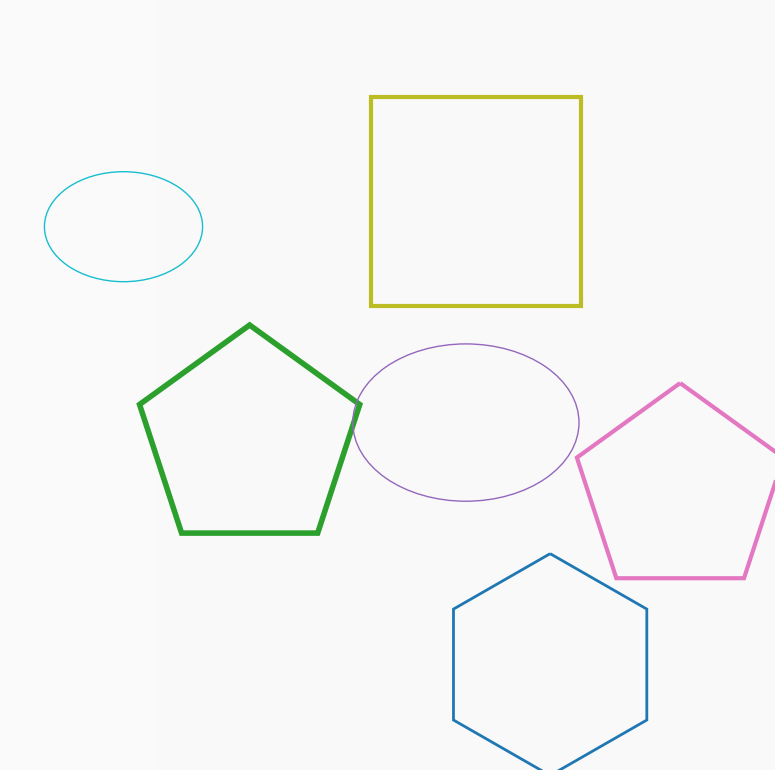[{"shape": "hexagon", "thickness": 1, "radius": 0.72, "center": [0.71, 0.137]}, {"shape": "pentagon", "thickness": 2, "radius": 0.75, "center": [0.322, 0.429]}, {"shape": "oval", "thickness": 0.5, "radius": 0.73, "center": [0.601, 0.451]}, {"shape": "pentagon", "thickness": 1.5, "radius": 0.7, "center": [0.878, 0.362]}, {"shape": "square", "thickness": 1.5, "radius": 0.68, "center": [0.614, 0.738]}, {"shape": "oval", "thickness": 0.5, "radius": 0.51, "center": [0.159, 0.706]}]